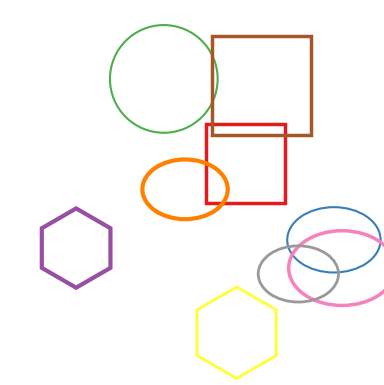[{"shape": "square", "thickness": 2.5, "radius": 0.51, "center": [0.638, 0.575]}, {"shape": "oval", "thickness": 1.5, "radius": 0.61, "center": [0.867, 0.377]}, {"shape": "circle", "thickness": 1.5, "radius": 0.7, "center": [0.425, 0.795]}, {"shape": "hexagon", "thickness": 3, "radius": 0.51, "center": [0.198, 0.356]}, {"shape": "oval", "thickness": 3, "radius": 0.55, "center": [0.481, 0.508]}, {"shape": "hexagon", "thickness": 2, "radius": 0.59, "center": [0.615, 0.136]}, {"shape": "square", "thickness": 2.5, "radius": 0.64, "center": [0.679, 0.779]}, {"shape": "oval", "thickness": 2.5, "radius": 0.69, "center": [0.888, 0.304]}, {"shape": "oval", "thickness": 2, "radius": 0.52, "center": [0.775, 0.288]}]